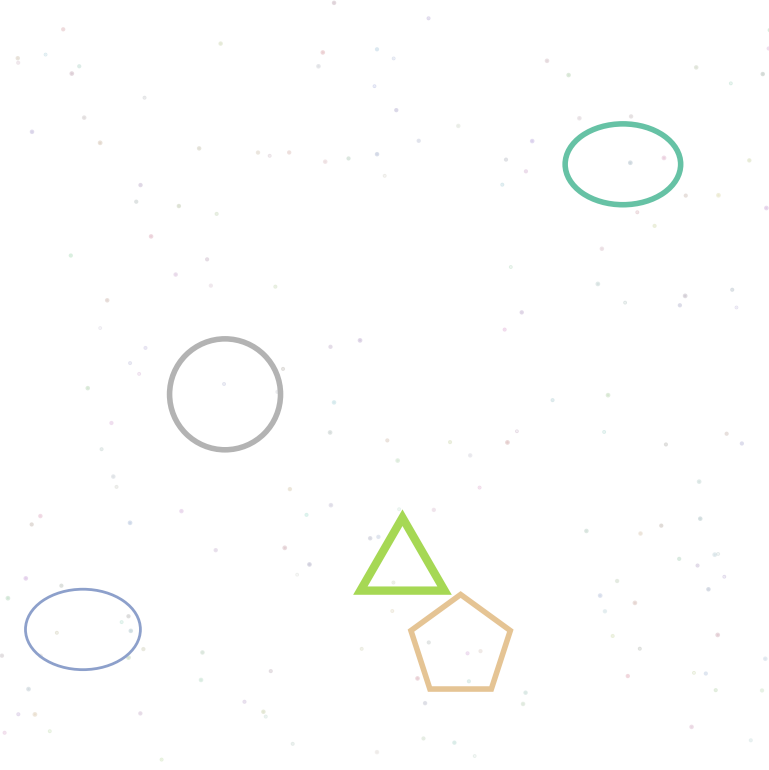[{"shape": "oval", "thickness": 2, "radius": 0.38, "center": [0.809, 0.787]}, {"shape": "oval", "thickness": 1, "radius": 0.37, "center": [0.108, 0.183]}, {"shape": "triangle", "thickness": 3, "radius": 0.32, "center": [0.523, 0.265]}, {"shape": "pentagon", "thickness": 2, "radius": 0.34, "center": [0.598, 0.16]}, {"shape": "circle", "thickness": 2, "radius": 0.36, "center": [0.292, 0.488]}]